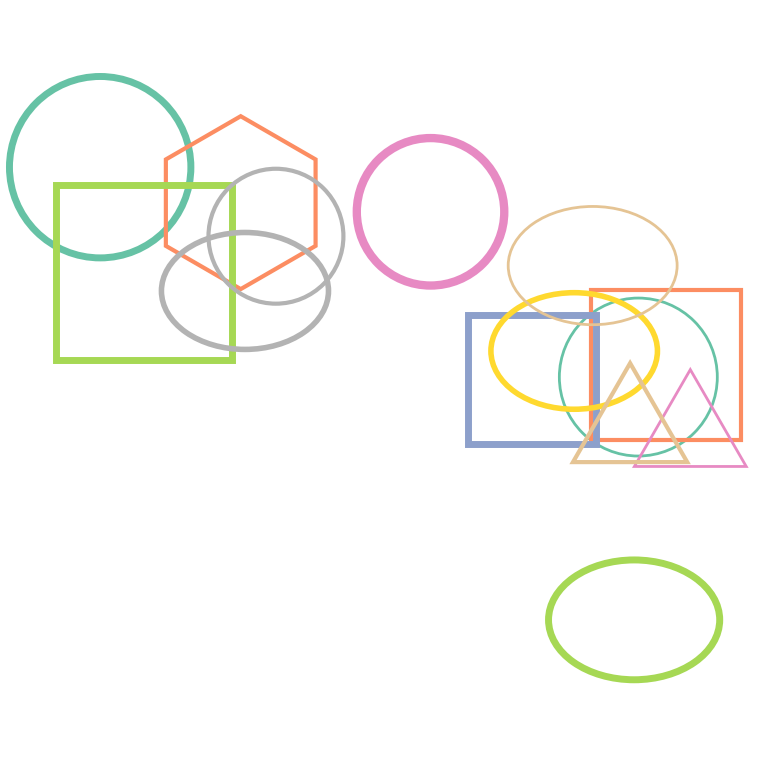[{"shape": "circle", "thickness": 2.5, "radius": 0.59, "center": [0.13, 0.783]}, {"shape": "circle", "thickness": 1, "radius": 0.51, "center": [0.829, 0.51]}, {"shape": "square", "thickness": 1.5, "radius": 0.49, "center": [0.865, 0.526]}, {"shape": "hexagon", "thickness": 1.5, "radius": 0.56, "center": [0.313, 0.737]}, {"shape": "square", "thickness": 2.5, "radius": 0.42, "center": [0.69, 0.507]}, {"shape": "circle", "thickness": 3, "radius": 0.48, "center": [0.559, 0.725]}, {"shape": "triangle", "thickness": 1, "radius": 0.42, "center": [0.897, 0.436]}, {"shape": "oval", "thickness": 2.5, "radius": 0.56, "center": [0.824, 0.195]}, {"shape": "square", "thickness": 2.5, "radius": 0.57, "center": [0.187, 0.646]}, {"shape": "oval", "thickness": 2, "radius": 0.54, "center": [0.746, 0.544]}, {"shape": "triangle", "thickness": 1.5, "radius": 0.43, "center": [0.818, 0.443]}, {"shape": "oval", "thickness": 1, "radius": 0.55, "center": [0.77, 0.655]}, {"shape": "circle", "thickness": 1.5, "radius": 0.44, "center": [0.358, 0.693]}, {"shape": "oval", "thickness": 2, "radius": 0.54, "center": [0.318, 0.622]}]